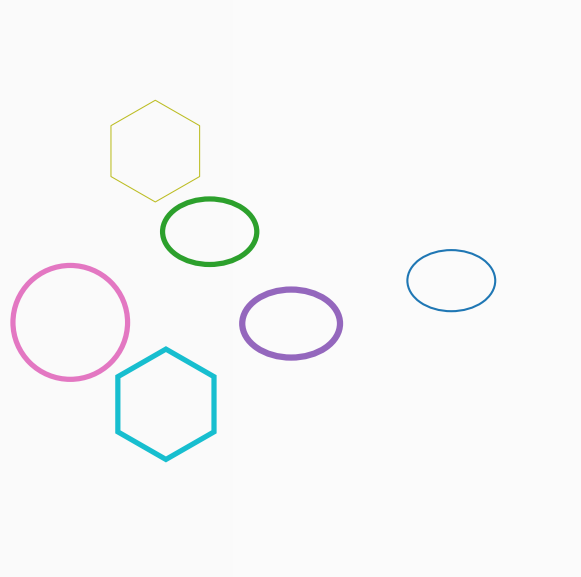[{"shape": "oval", "thickness": 1, "radius": 0.38, "center": [0.776, 0.513]}, {"shape": "oval", "thickness": 2.5, "radius": 0.41, "center": [0.361, 0.598]}, {"shape": "oval", "thickness": 3, "radius": 0.42, "center": [0.501, 0.439]}, {"shape": "circle", "thickness": 2.5, "radius": 0.49, "center": [0.121, 0.441]}, {"shape": "hexagon", "thickness": 0.5, "radius": 0.44, "center": [0.267, 0.737]}, {"shape": "hexagon", "thickness": 2.5, "radius": 0.48, "center": [0.285, 0.299]}]